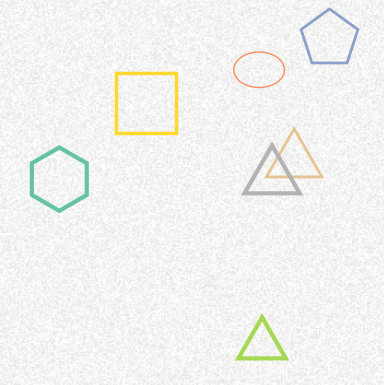[{"shape": "hexagon", "thickness": 3, "radius": 0.41, "center": [0.154, 0.535]}, {"shape": "oval", "thickness": 1, "radius": 0.33, "center": [0.673, 0.819]}, {"shape": "pentagon", "thickness": 2, "radius": 0.39, "center": [0.856, 0.899]}, {"shape": "triangle", "thickness": 3, "radius": 0.36, "center": [0.681, 0.105]}, {"shape": "square", "thickness": 2.5, "radius": 0.39, "center": [0.38, 0.733]}, {"shape": "triangle", "thickness": 2, "radius": 0.42, "center": [0.764, 0.582]}, {"shape": "triangle", "thickness": 3, "radius": 0.42, "center": [0.707, 0.539]}]